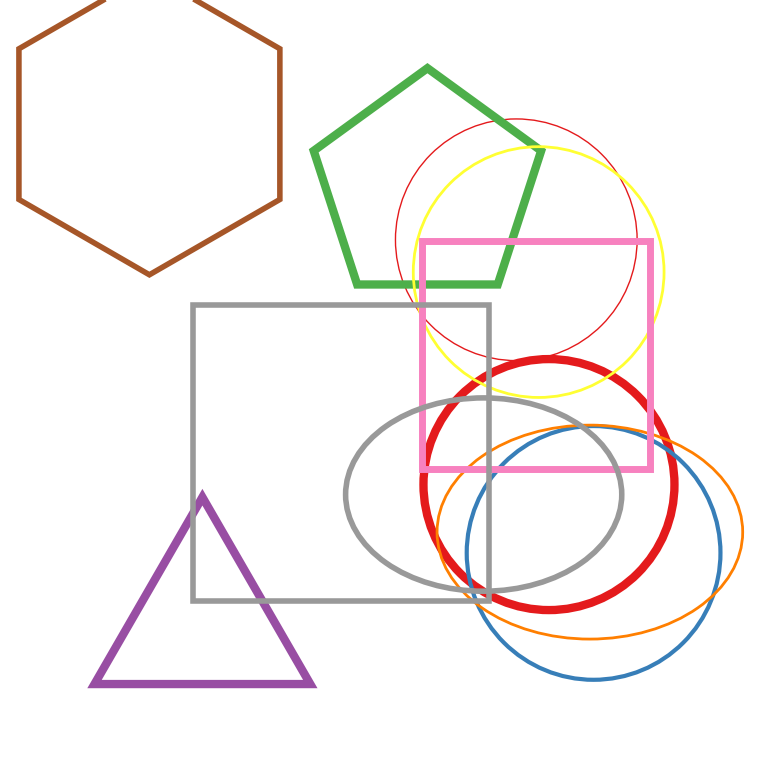[{"shape": "circle", "thickness": 0.5, "radius": 0.78, "center": [0.671, 0.689]}, {"shape": "circle", "thickness": 3, "radius": 0.81, "center": [0.713, 0.371]}, {"shape": "circle", "thickness": 1.5, "radius": 0.82, "center": [0.771, 0.282]}, {"shape": "pentagon", "thickness": 3, "radius": 0.78, "center": [0.555, 0.756]}, {"shape": "triangle", "thickness": 3, "radius": 0.81, "center": [0.263, 0.193]}, {"shape": "oval", "thickness": 1, "radius": 0.99, "center": [0.766, 0.309]}, {"shape": "circle", "thickness": 1, "radius": 0.81, "center": [0.7, 0.647]}, {"shape": "hexagon", "thickness": 2, "radius": 0.98, "center": [0.194, 0.839]}, {"shape": "square", "thickness": 2.5, "radius": 0.74, "center": [0.697, 0.538]}, {"shape": "square", "thickness": 2, "radius": 0.96, "center": [0.443, 0.411]}, {"shape": "oval", "thickness": 2, "radius": 0.9, "center": [0.628, 0.358]}]